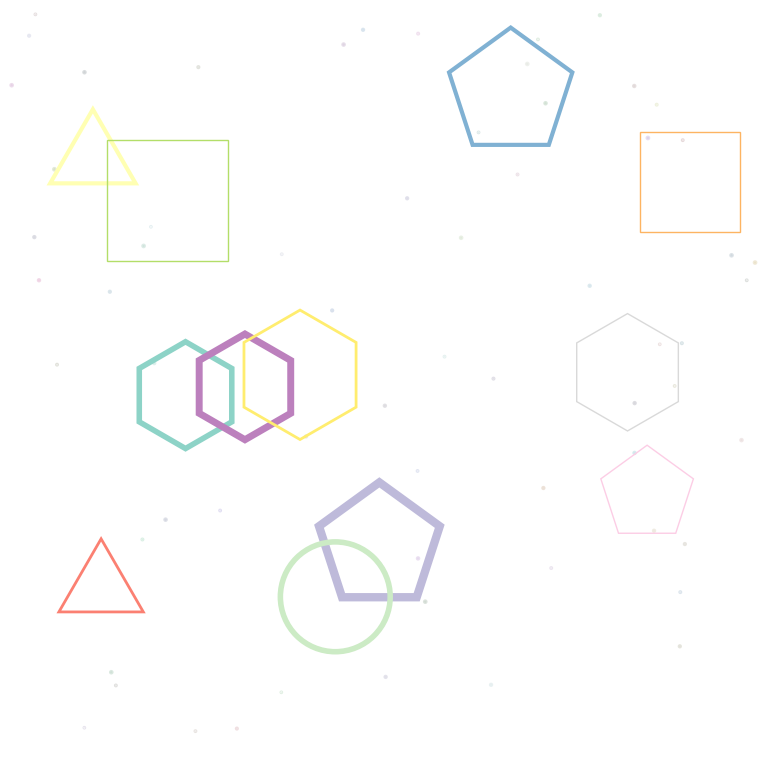[{"shape": "hexagon", "thickness": 2, "radius": 0.35, "center": [0.241, 0.487]}, {"shape": "triangle", "thickness": 1.5, "radius": 0.32, "center": [0.121, 0.794]}, {"shape": "pentagon", "thickness": 3, "radius": 0.41, "center": [0.493, 0.291]}, {"shape": "triangle", "thickness": 1, "radius": 0.32, "center": [0.131, 0.237]}, {"shape": "pentagon", "thickness": 1.5, "radius": 0.42, "center": [0.663, 0.88]}, {"shape": "square", "thickness": 0.5, "radius": 0.33, "center": [0.896, 0.763]}, {"shape": "square", "thickness": 0.5, "radius": 0.39, "center": [0.218, 0.74]}, {"shape": "pentagon", "thickness": 0.5, "radius": 0.32, "center": [0.84, 0.359]}, {"shape": "hexagon", "thickness": 0.5, "radius": 0.38, "center": [0.815, 0.517]}, {"shape": "hexagon", "thickness": 2.5, "radius": 0.34, "center": [0.318, 0.498]}, {"shape": "circle", "thickness": 2, "radius": 0.36, "center": [0.435, 0.225]}, {"shape": "hexagon", "thickness": 1, "radius": 0.42, "center": [0.39, 0.513]}]